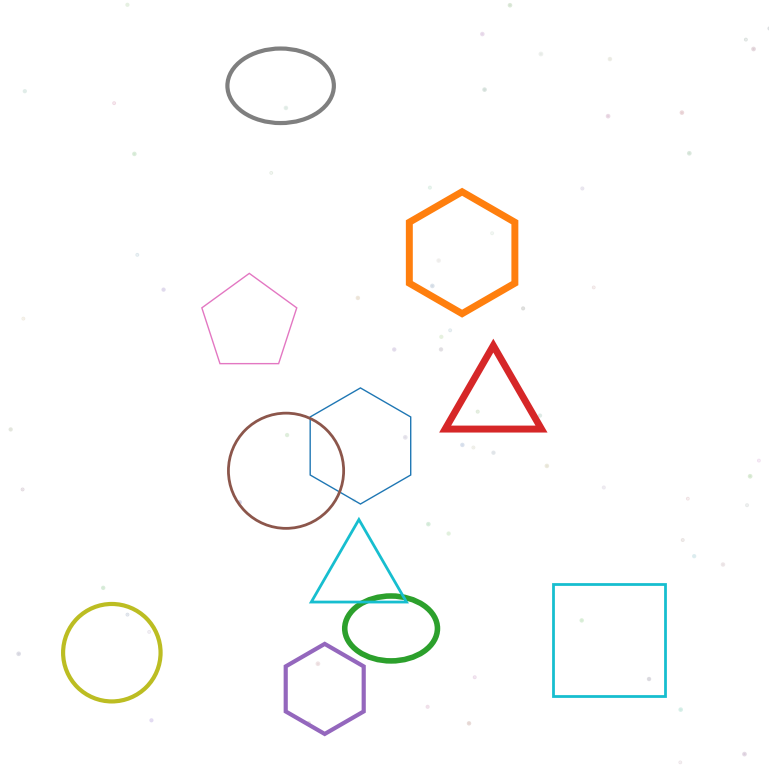[{"shape": "hexagon", "thickness": 0.5, "radius": 0.38, "center": [0.468, 0.421]}, {"shape": "hexagon", "thickness": 2.5, "radius": 0.4, "center": [0.6, 0.672]}, {"shape": "oval", "thickness": 2, "radius": 0.3, "center": [0.508, 0.184]}, {"shape": "triangle", "thickness": 2.5, "radius": 0.36, "center": [0.641, 0.479]}, {"shape": "hexagon", "thickness": 1.5, "radius": 0.29, "center": [0.422, 0.105]}, {"shape": "circle", "thickness": 1, "radius": 0.37, "center": [0.371, 0.389]}, {"shape": "pentagon", "thickness": 0.5, "radius": 0.32, "center": [0.324, 0.58]}, {"shape": "oval", "thickness": 1.5, "radius": 0.35, "center": [0.364, 0.889]}, {"shape": "circle", "thickness": 1.5, "radius": 0.32, "center": [0.145, 0.152]}, {"shape": "square", "thickness": 1, "radius": 0.36, "center": [0.791, 0.168]}, {"shape": "triangle", "thickness": 1, "radius": 0.36, "center": [0.466, 0.254]}]